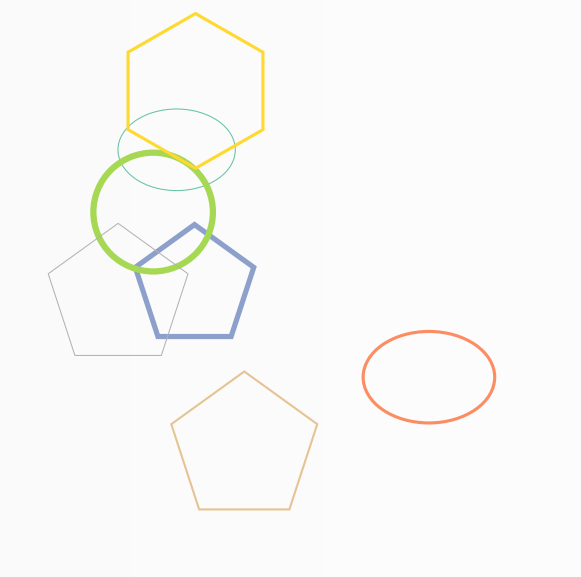[{"shape": "oval", "thickness": 0.5, "radius": 0.5, "center": [0.304, 0.74]}, {"shape": "oval", "thickness": 1.5, "radius": 0.57, "center": [0.738, 0.346]}, {"shape": "pentagon", "thickness": 2.5, "radius": 0.54, "center": [0.335, 0.503]}, {"shape": "circle", "thickness": 3, "radius": 0.51, "center": [0.263, 0.632]}, {"shape": "hexagon", "thickness": 1.5, "radius": 0.67, "center": [0.336, 0.842]}, {"shape": "pentagon", "thickness": 1, "radius": 0.66, "center": [0.42, 0.224]}, {"shape": "pentagon", "thickness": 0.5, "radius": 0.63, "center": [0.203, 0.486]}]